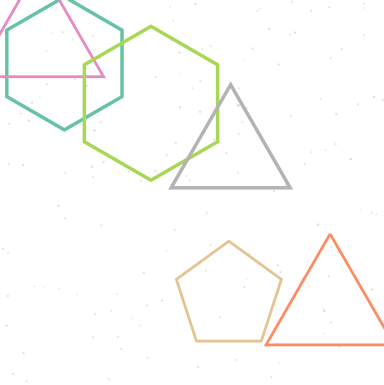[{"shape": "hexagon", "thickness": 2.5, "radius": 0.86, "center": [0.167, 0.835]}, {"shape": "triangle", "thickness": 2, "radius": 0.96, "center": [0.857, 0.2]}, {"shape": "triangle", "thickness": 2, "radius": 0.96, "center": [0.102, 0.897]}, {"shape": "hexagon", "thickness": 2.5, "radius": 1.0, "center": [0.392, 0.732]}, {"shape": "pentagon", "thickness": 2, "radius": 0.72, "center": [0.594, 0.23]}, {"shape": "triangle", "thickness": 2.5, "radius": 0.89, "center": [0.599, 0.601]}]